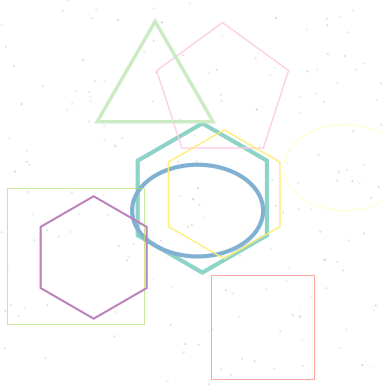[{"shape": "hexagon", "thickness": 3, "radius": 0.97, "center": [0.526, 0.486]}, {"shape": "oval", "thickness": 0.5, "radius": 0.8, "center": [0.895, 0.565]}, {"shape": "square", "thickness": 0.5, "radius": 0.67, "center": [0.682, 0.151]}, {"shape": "oval", "thickness": 3, "radius": 0.85, "center": [0.513, 0.453]}, {"shape": "square", "thickness": 0.5, "radius": 0.89, "center": [0.197, 0.335]}, {"shape": "pentagon", "thickness": 1, "radius": 0.9, "center": [0.578, 0.761]}, {"shape": "hexagon", "thickness": 1.5, "radius": 0.79, "center": [0.243, 0.331]}, {"shape": "triangle", "thickness": 2.5, "radius": 0.87, "center": [0.403, 0.771]}, {"shape": "hexagon", "thickness": 1, "radius": 0.84, "center": [0.582, 0.495]}]